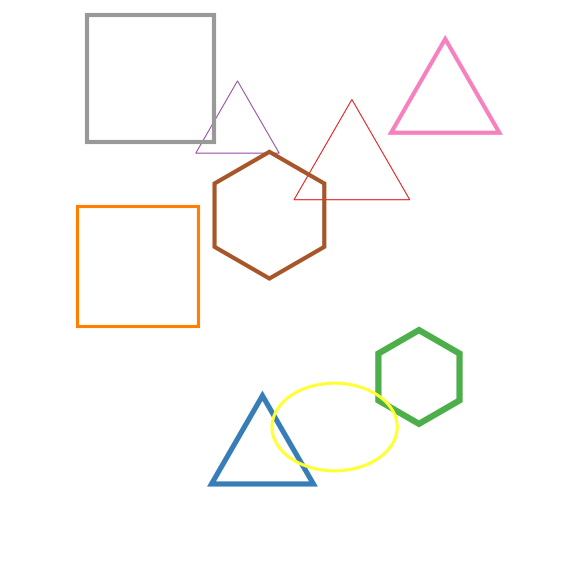[{"shape": "triangle", "thickness": 0.5, "radius": 0.58, "center": [0.609, 0.711]}, {"shape": "triangle", "thickness": 2.5, "radius": 0.51, "center": [0.454, 0.212]}, {"shape": "hexagon", "thickness": 3, "radius": 0.41, "center": [0.725, 0.346]}, {"shape": "triangle", "thickness": 0.5, "radius": 0.42, "center": [0.411, 0.776]}, {"shape": "square", "thickness": 1.5, "radius": 0.52, "center": [0.238, 0.539]}, {"shape": "oval", "thickness": 1.5, "radius": 0.54, "center": [0.579, 0.26]}, {"shape": "hexagon", "thickness": 2, "radius": 0.55, "center": [0.467, 0.627]}, {"shape": "triangle", "thickness": 2, "radius": 0.54, "center": [0.771, 0.823]}, {"shape": "square", "thickness": 2, "radius": 0.55, "center": [0.261, 0.863]}]